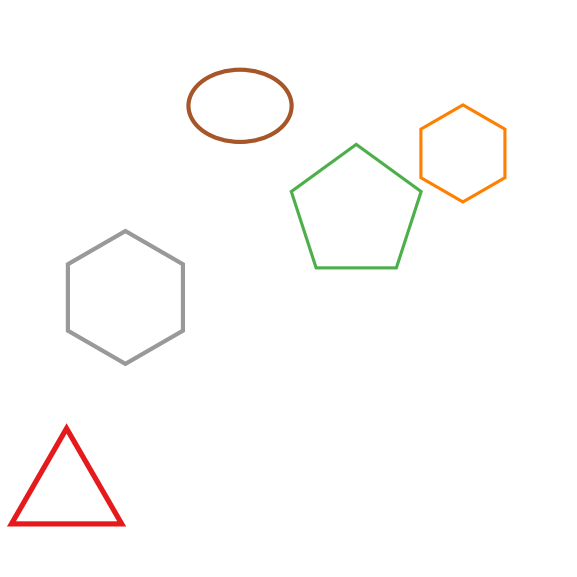[{"shape": "triangle", "thickness": 2.5, "radius": 0.55, "center": [0.115, 0.147]}, {"shape": "pentagon", "thickness": 1.5, "radius": 0.59, "center": [0.617, 0.631]}, {"shape": "hexagon", "thickness": 1.5, "radius": 0.42, "center": [0.802, 0.733]}, {"shape": "oval", "thickness": 2, "radius": 0.45, "center": [0.416, 0.816]}, {"shape": "hexagon", "thickness": 2, "radius": 0.58, "center": [0.217, 0.484]}]